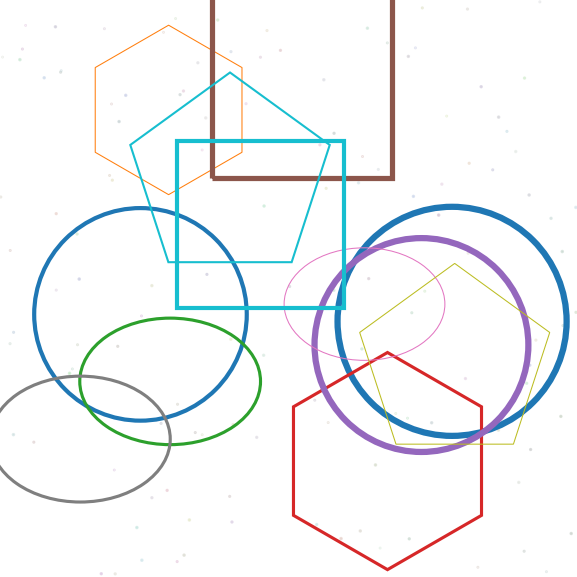[{"shape": "circle", "thickness": 2, "radius": 0.92, "center": [0.243, 0.455]}, {"shape": "circle", "thickness": 3, "radius": 0.99, "center": [0.783, 0.443]}, {"shape": "hexagon", "thickness": 0.5, "radius": 0.73, "center": [0.292, 0.809]}, {"shape": "oval", "thickness": 1.5, "radius": 0.78, "center": [0.295, 0.339]}, {"shape": "hexagon", "thickness": 1.5, "radius": 0.94, "center": [0.671, 0.201]}, {"shape": "circle", "thickness": 3, "radius": 0.93, "center": [0.73, 0.402]}, {"shape": "square", "thickness": 2.5, "radius": 0.78, "center": [0.523, 0.848]}, {"shape": "oval", "thickness": 0.5, "radius": 0.7, "center": [0.631, 0.473]}, {"shape": "oval", "thickness": 1.5, "radius": 0.78, "center": [0.139, 0.239]}, {"shape": "pentagon", "thickness": 0.5, "radius": 0.87, "center": [0.787, 0.37]}, {"shape": "pentagon", "thickness": 1, "radius": 0.91, "center": [0.398, 0.692]}, {"shape": "square", "thickness": 2, "radius": 0.72, "center": [0.451, 0.61]}]